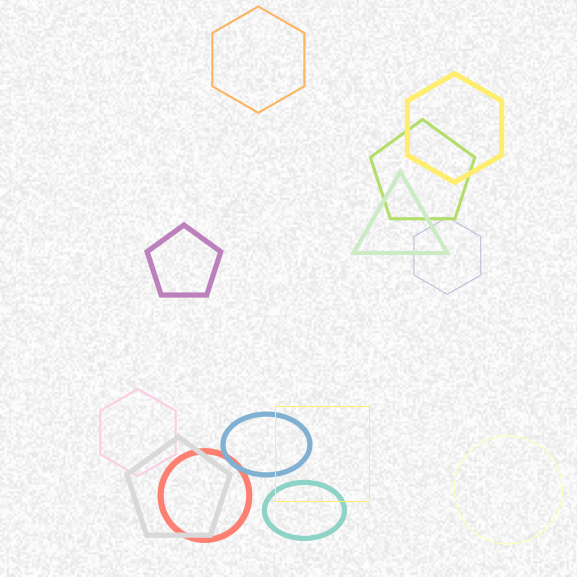[{"shape": "oval", "thickness": 2.5, "radius": 0.35, "center": [0.527, 0.115]}, {"shape": "circle", "thickness": 0.5, "radius": 0.47, "center": [0.88, 0.151]}, {"shape": "hexagon", "thickness": 0.5, "radius": 0.33, "center": [0.775, 0.556]}, {"shape": "circle", "thickness": 3, "radius": 0.38, "center": [0.355, 0.141]}, {"shape": "oval", "thickness": 2.5, "radius": 0.38, "center": [0.461, 0.229]}, {"shape": "hexagon", "thickness": 1, "radius": 0.46, "center": [0.447, 0.896]}, {"shape": "pentagon", "thickness": 1.5, "radius": 0.48, "center": [0.732, 0.697]}, {"shape": "hexagon", "thickness": 1, "radius": 0.38, "center": [0.239, 0.25]}, {"shape": "pentagon", "thickness": 2.5, "radius": 0.47, "center": [0.309, 0.148]}, {"shape": "pentagon", "thickness": 2.5, "radius": 0.34, "center": [0.319, 0.543]}, {"shape": "triangle", "thickness": 2, "radius": 0.47, "center": [0.693, 0.608]}, {"shape": "hexagon", "thickness": 2.5, "radius": 0.47, "center": [0.787, 0.777]}, {"shape": "square", "thickness": 0.5, "radius": 0.41, "center": [0.558, 0.214]}]